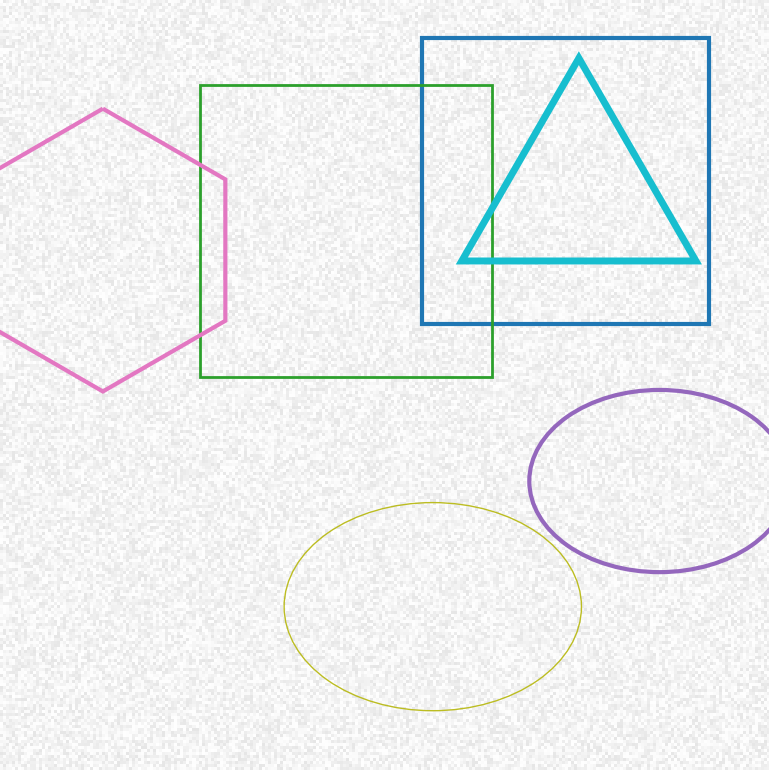[{"shape": "square", "thickness": 1.5, "radius": 0.93, "center": [0.734, 0.765]}, {"shape": "square", "thickness": 1, "radius": 0.95, "center": [0.45, 0.7]}, {"shape": "oval", "thickness": 1.5, "radius": 0.85, "center": [0.856, 0.375]}, {"shape": "hexagon", "thickness": 1.5, "radius": 0.92, "center": [0.134, 0.675]}, {"shape": "oval", "thickness": 0.5, "radius": 0.97, "center": [0.562, 0.212]}, {"shape": "triangle", "thickness": 2.5, "radius": 0.88, "center": [0.752, 0.749]}]